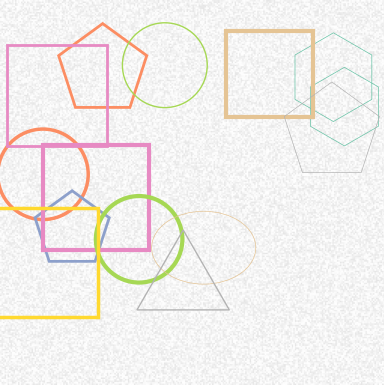[{"shape": "hexagon", "thickness": 0.5, "radius": 0.58, "center": [0.866, 0.799]}, {"shape": "hexagon", "thickness": 0.5, "radius": 0.51, "center": [0.895, 0.723]}, {"shape": "circle", "thickness": 2.5, "radius": 0.59, "center": [0.112, 0.547]}, {"shape": "pentagon", "thickness": 2, "radius": 0.6, "center": [0.267, 0.818]}, {"shape": "pentagon", "thickness": 2, "radius": 0.51, "center": [0.187, 0.403]}, {"shape": "square", "thickness": 2, "radius": 0.65, "center": [0.148, 0.752]}, {"shape": "square", "thickness": 3, "radius": 0.69, "center": [0.25, 0.488]}, {"shape": "circle", "thickness": 1, "radius": 0.55, "center": [0.428, 0.831]}, {"shape": "circle", "thickness": 3, "radius": 0.56, "center": [0.361, 0.378]}, {"shape": "square", "thickness": 2.5, "radius": 0.71, "center": [0.112, 0.318]}, {"shape": "square", "thickness": 3, "radius": 0.56, "center": [0.699, 0.808]}, {"shape": "oval", "thickness": 0.5, "radius": 0.68, "center": [0.529, 0.357]}, {"shape": "pentagon", "thickness": 0.5, "radius": 0.65, "center": [0.862, 0.657]}, {"shape": "triangle", "thickness": 1, "radius": 0.69, "center": [0.476, 0.264]}]